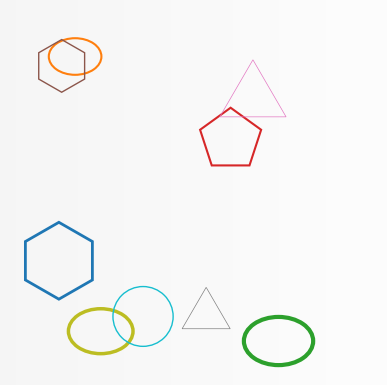[{"shape": "hexagon", "thickness": 2, "radius": 0.5, "center": [0.152, 0.323]}, {"shape": "oval", "thickness": 1.5, "radius": 0.34, "center": [0.194, 0.853]}, {"shape": "oval", "thickness": 3, "radius": 0.45, "center": [0.719, 0.114]}, {"shape": "pentagon", "thickness": 1.5, "radius": 0.41, "center": [0.595, 0.637]}, {"shape": "hexagon", "thickness": 1, "radius": 0.34, "center": [0.159, 0.829]}, {"shape": "triangle", "thickness": 0.5, "radius": 0.49, "center": [0.653, 0.746]}, {"shape": "triangle", "thickness": 0.5, "radius": 0.36, "center": [0.532, 0.182]}, {"shape": "oval", "thickness": 2.5, "radius": 0.42, "center": [0.26, 0.14]}, {"shape": "circle", "thickness": 1, "radius": 0.39, "center": [0.369, 0.178]}]